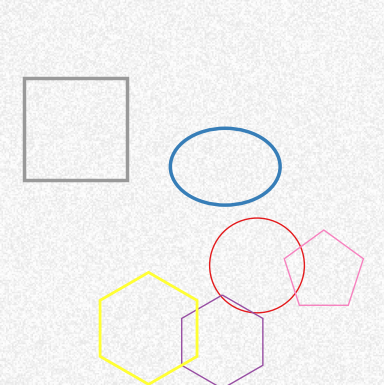[{"shape": "circle", "thickness": 1, "radius": 0.62, "center": [0.668, 0.311]}, {"shape": "oval", "thickness": 2.5, "radius": 0.71, "center": [0.585, 0.567]}, {"shape": "hexagon", "thickness": 1, "radius": 0.61, "center": [0.577, 0.112]}, {"shape": "hexagon", "thickness": 2, "radius": 0.73, "center": [0.386, 0.147]}, {"shape": "pentagon", "thickness": 1, "radius": 0.54, "center": [0.841, 0.294]}, {"shape": "square", "thickness": 2.5, "radius": 0.66, "center": [0.196, 0.665]}]